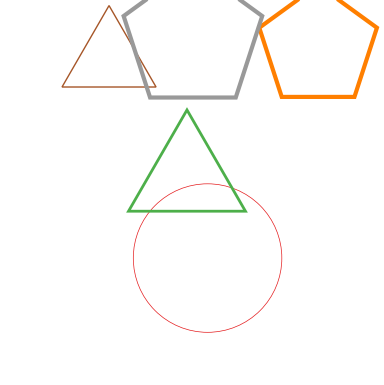[{"shape": "circle", "thickness": 0.5, "radius": 0.96, "center": [0.539, 0.33]}, {"shape": "triangle", "thickness": 2, "radius": 0.88, "center": [0.486, 0.539]}, {"shape": "pentagon", "thickness": 3, "radius": 0.8, "center": [0.826, 0.878]}, {"shape": "triangle", "thickness": 1, "radius": 0.7, "center": [0.283, 0.845]}, {"shape": "pentagon", "thickness": 3, "radius": 0.95, "center": [0.501, 0.9]}]